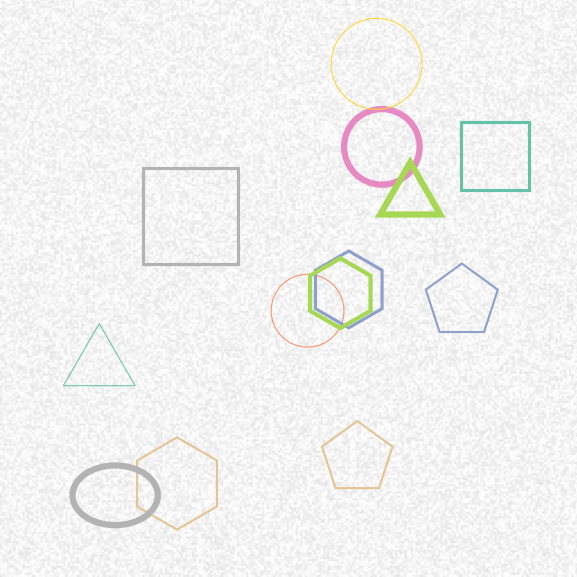[{"shape": "triangle", "thickness": 0.5, "radius": 0.36, "center": [0.172, 0.367]}, {"shape": "square", "thickness": 1.5, "radius": 0.29, "center": [0.856, 0.73]}, {"shape": "circle", "thickness": 0.5, "radius": 0.32, "center": [0.533, 0.461]}, {"shape": "hexagon", "thickness": 1.5, "radius": 0.33, "center": [0.604, 0.498]}, {"shape": "pentagon", "thickness": 1, "radius": 0.33, "center": [0.8, 0.477]}, {"shape": "circle", "thickness": 3, "radius": 0.33, "center": [0.661, 0.745]}, {"shape": "hexagon", "thickness": 2, "radius": 0.3, "center": [0.589, 0.491]}, {"shape": "triangle", "thickness": 3, "radius": 0.3, "center": [0.71, 0.658]}, {"shape": "circle", "thickness": 0.5, "radius": 0.39, "center": [0.652, 0.889]}, {"shape": "hexagon", "thickness": 1, "radius": 0.4, "center": [0.307, 0.162]}, {"shape": "pentagon", "thickness": 1, "radius": 0.32, "center": [0.619, 0.206]}, {"shape": "square", "thickness": 1.5, "radius": 0.41, "center": [0.329, 0.625]}, {"shape": "oval", "thickness": 3, "radius": 0.37, "center": [0.199, 0.141]}]